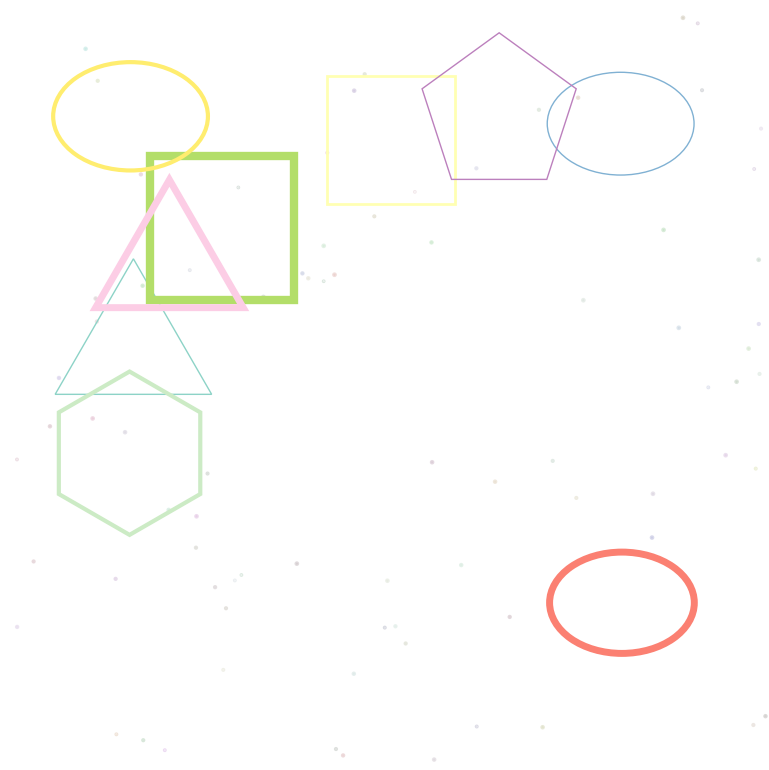[{"shape": "triangle", "thickness": 0.5, "radius": 0.59, "center": [0.173, 0.547]}, {"shape": "square", "thickness": 1, "radius": 0.42, "center": [0.508, 0.818]}, {"shape": "oval", "thickness": 2.5, "radius": 0.47, "center": [0.808, 0.217]}, {"shape": "oval", "thickness": 0.5, "radius": 0.48, "center": [0.806, 0.839]}, {"shape": "square", "thickness": 3, "radius": 0.47, "center": [0.288, 0.704]}, {"shape": "triangle", "thickness": 2.5, "radius": 0.55, "center": [0.22, 0.656]}, {"shape": "pentagon", "thickness": 0.5, "radius": 0.53, "center": [0.648, 0.852]}, {"shape": "hexagon", "thickness": 1.5, "radius": 0.53, "center": [0.168, 0.411]}, {"shape": "oval", "thickness": 1.5, "radius": 0.5, "center": [0.17, 0.849]}]